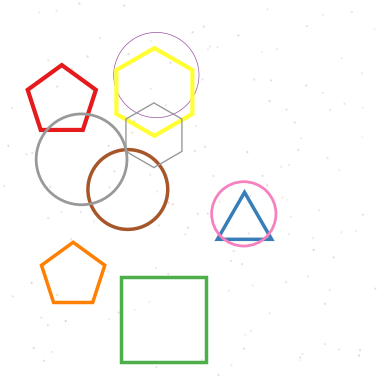[{"shape": "pentagon", "thickness": 3, "radius": 0.47, "center": [0.16, 0.738]}, {"shape": "triangle", "thickness": 2.5, "radius": 0.41, "center": [0.635, 0.419]}, {"shape": "square", "thickness": 2.5, "radius": 0.55, "center": [0.424, 0.17]}, {"shape": "circle", "thickness": 0.5, "radius": 0.55, "center": [0.406, 0.805]}, {"shape": "pentagon", "thickness": 2.5, "radius": 0.43, "center": [0.19, 0.284]}, {"shape": "hexagon", "thickness": 3, "radius": 0.57, "center": [0.401, 0.761]}, {"shape": "circle", "thickness": 2.5, "radius": 0.52, "center": [0.332, 0.508]}, {"shape": "circle", "thickness": 2, "radius": 0.42, "center": [0.633, 0.445]}, {"shape": "hexagon", "thickness": 1, "radius": 0.42, "center": [0.4, 0.649]}, {"shape": "circle", "thickness": 2, "radius": 0.59, "center": [0.212, 0.586]}]